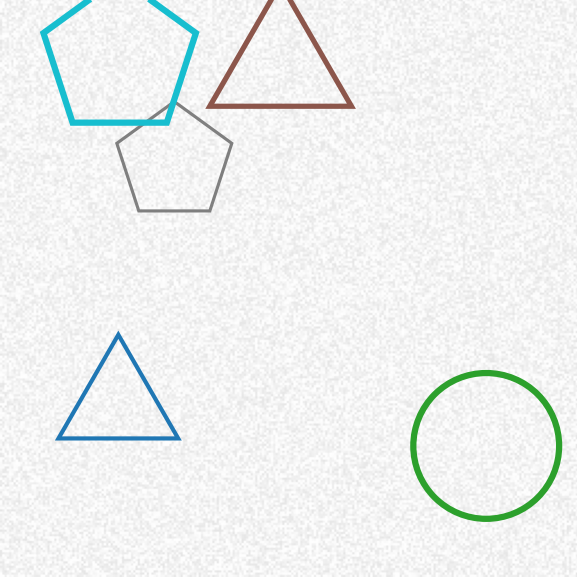[{"shape": "triangle", "thickness": 2, "radius": 0.6, "center": [0.205, 0.3]}, {"shape": "circle", "thickness": 3, "radius": 0.63, "center": [0.842, 0.227]}, {"shape": "triangle", "thickness": 2.5, "radius": 0.71, "center": [0.486, 0.886]}, {"shape": "pentagon", "thickness": 1.5, "radius": 0.52, "center": [0.302, 0.719]}, {"shape": "pentagon", "thickness": 3, "radius": 0.69, "center": [0.207, 0.899]}]